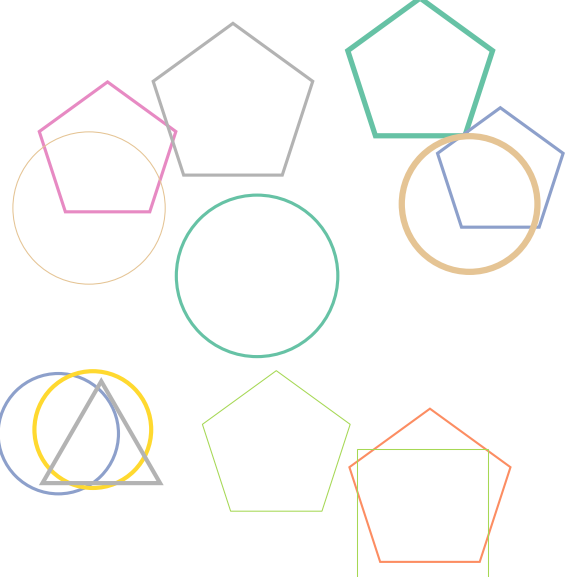[{"shape": "circle", "thickness": 1.5, "radius": 0.7, "center": [0.445, 0.521]}, {"shape": "pentagon", "thickness": 2.5, "radius": 0.66, "center": [0.728, 0.871]}, {"shape": "pentagon", "thickness": 1, "radius": 0.73, "center": [0.744, 0.145]}, {"shape": "pentagon", "thickness": 1.5, "radius": 0.57, "center": [0.866, 0.698]}, {"shape": "circle", "thickness": 1.5, "radius": 0.52, "center": [0.101, 0.248]}, {"shape": "pentagon", "thickness": 1.5, "radius": 0.62, "center": [0.186, 0.733]}, {"shape": "square", "thickness": 0.5, "radius": 0.57, "center": [0.732, 0.109]}, {"shape": "pentagon", "thickness": 0.5, "radius": 0.67, "center": [0.478, 0.223]}, {"shape": "circle", "thickness": 2, "radius": 0.51, "center": [0.161, 0.255]}, {"shape": "circle", "thickness": 0.5, "radius": 0.66, "center": [0.154, 0.639]}, {"shape": "circle", "thickness": 3, "radius": 0.59, "center": [0.813, 0.646]}, {"shape": "pentagon", "thickness": 1.5, "radius": 0.73, "center": [0.403, 0.813]}, {"shape": "triangle", "thickness": 2, "radius": 0.59, "center": [0.175, 0.221]}]